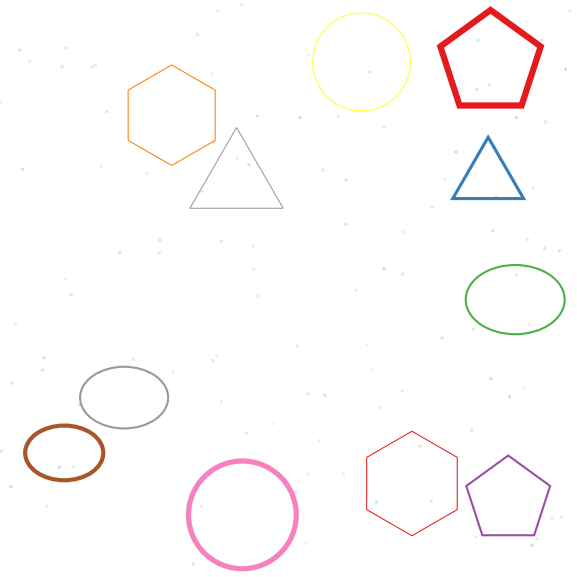[{"shape": "hexagon", "thickness": 0.5, "radius": 0.45, "center": [0.713, 0.162]}, {"shape": "pentagon", "thickness": 3, "radius": 0.46, "center": [0.849, 0.89]}, {"shape": "triangle", "thickness": 1.5, "radius": 0.35, "center": [0.845, 0.691]}, {"shape": "oval", "thickness": 1, "radius": 0.43, "center": [0.892, 0.48]}, {"shape": "pentagon", "thickness": 1, "radius": 0.38, "center": [0.88, 0.134]}, {"shape": "hexagon", "thickness": 0.5, "radius": 0.44, "center": [0.297, 0.8]}, {"shape": "circle", "thickness": 0.5, "radius": 0.42, "center": [0.626, 0.892]}, {"shape": "oval", "thickness": 2, "radius": 0.34, "center": [0.111, 0.215]}, {"shape": "circle", "thickness": 2.5, "radius": 0.47, "center": [0.42, 0.108]}, {"shape": "triangle", "thickness": 0.5, "radius": 0.47, "center": [0.41, 0.685]}, {"shape": "oval", "thickness": 1, "radius": 0.38, "center": [0.215, 0.311]}]